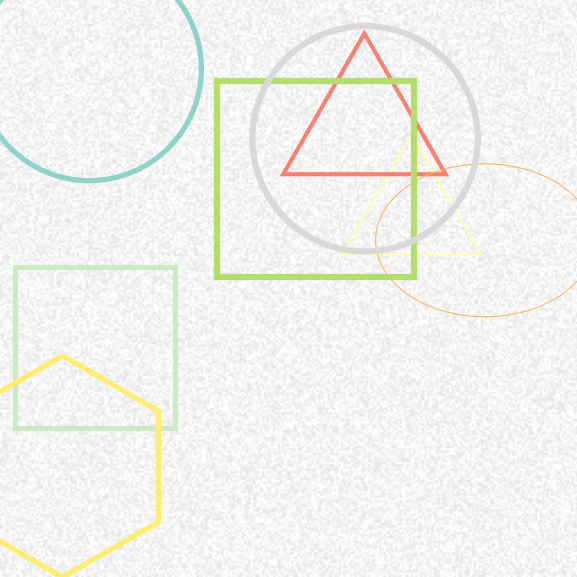[{"shape": "circle", "thickness": 2.5, "radius": 0.97, "center": [0.155, 0.88]}, {"shape": "triangle", "thickness": 1, "radius": 0.69, "center": [0.713, 0.628]}, {"shape": "triangle", "thickness": 2, "radius": 0.81, "center": [0.631, 0.779]}, {"shape": "oval", "thickness": 0.5, "radius": 0.95, "center": [0.84, 0.583]}, {"shape": "square", "thickness": 3, "radius": 0.85, "center": [0.546, 0.689]}, {"shape": "circle", "thickness": 3, "radius": 0.98, "center": [0.632, 0.759]}, {"shape": "square", "thickness": 2.5, "radius": 0.69, "center": [0.165, 0.398]}, {"shape": "hexagon", "thickness": 2.5, "radius": 0.96, "center": [0.108, 0.191]}]